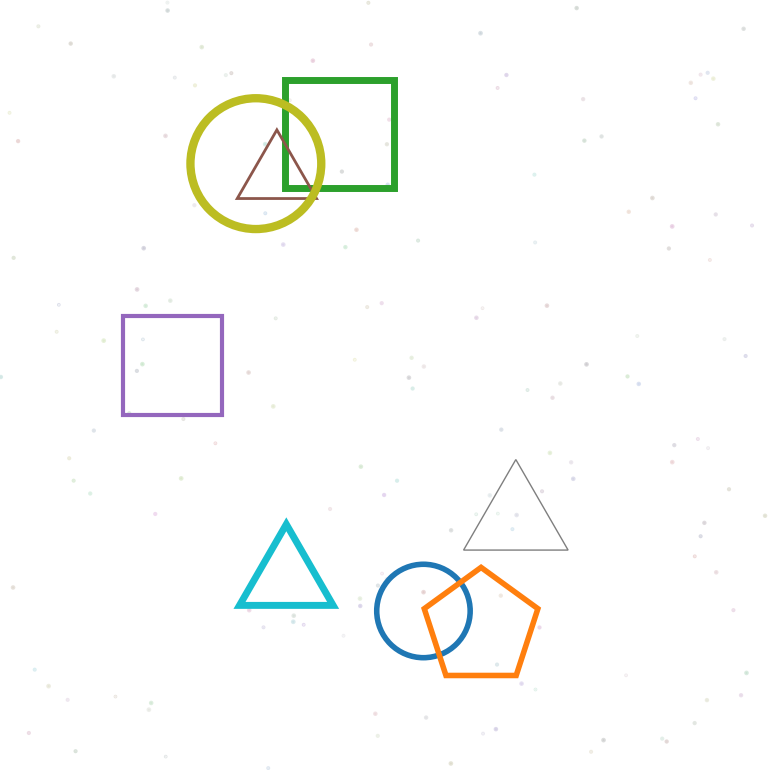[{"shape": "circle", "thickness": 2, "radius": 0.3, "center": [0.55, 0.207]}, {"shape": "pentagon", "thickness": 2, "radius": 0.39, "center": [0.625, 0.186]}, {"shape": "square", "thickness": 2.5, "radius": 0.35, "center": [0.441, 0.826]}, {"shape": "square", "thickness": 1.5, "radius": 0.32, "center": [0.224, 0.525]}, {"shape": "triangle", "thickness": 1, "radius": 0.3, "center": [0.36, 0.772]}, {"shape": "triangle", "thickness": 0.5, "radius": 0.39, "center": [0.67, 0.325]}, {"shape": "circle", "thickness": 3, "radius": 0.42, "center": [0.332, 0.787]}, {"shape": "triangle", "thickness": 2.5, "radius": 0.35, "center": [0.372, 0.249]}]